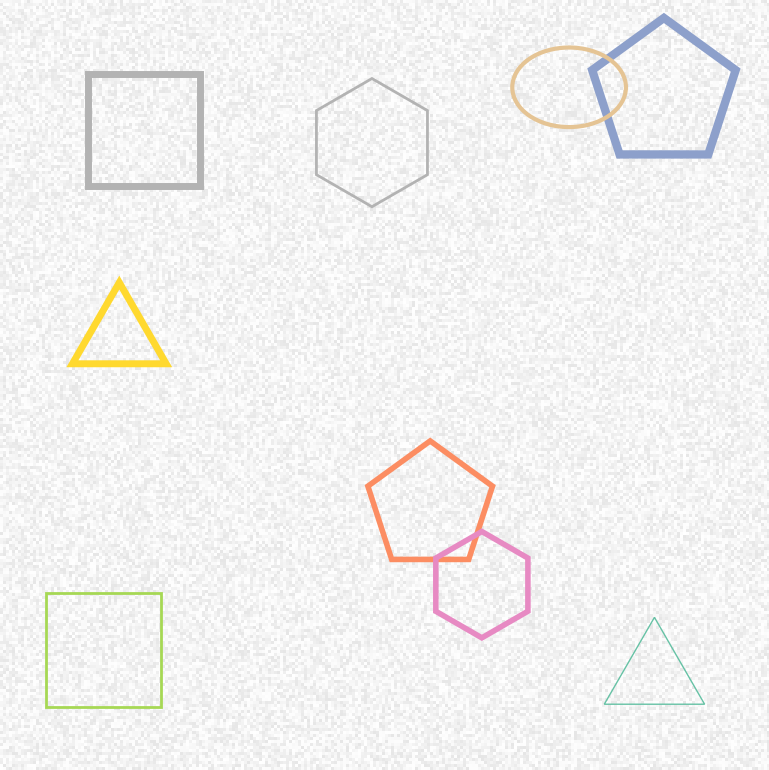[{"shape": "triangle", "thickness": 0.5, "radius": 0.38, "center": [0.85, 0.123]}, {"shape": "pentagon", "thickness": 2, "radius": 0.43, "center": [0.559, 0.342]}, {"shape": "pentagon", "thickness": 3, "radius": 0.49, "center": [0.862, 0.879]}, {"shape": "hexagon", "thickness": 2, "radius": 0.35, "center": [0.626, 0.241]}, {"shape": "square", "thickness": 1, "radius": 0.37, "center": [0.134, 0.156]}, {"shape": "triangle", "thickness": 2.5, "radius": 0.35, "center": [0.155, 0.563]}, {"shape": "oval", "thickness": 1.5, "radius": 0.37, "center": [0.739, 0.887]}, {"shape": "hexagon", "thickness": 1, "radius": 0.42, "center": [0.483, 0.815]}, {"shape": "square", "thickness": 2.5, "radius": 0.36, "center": [0.187, 0.831]}]